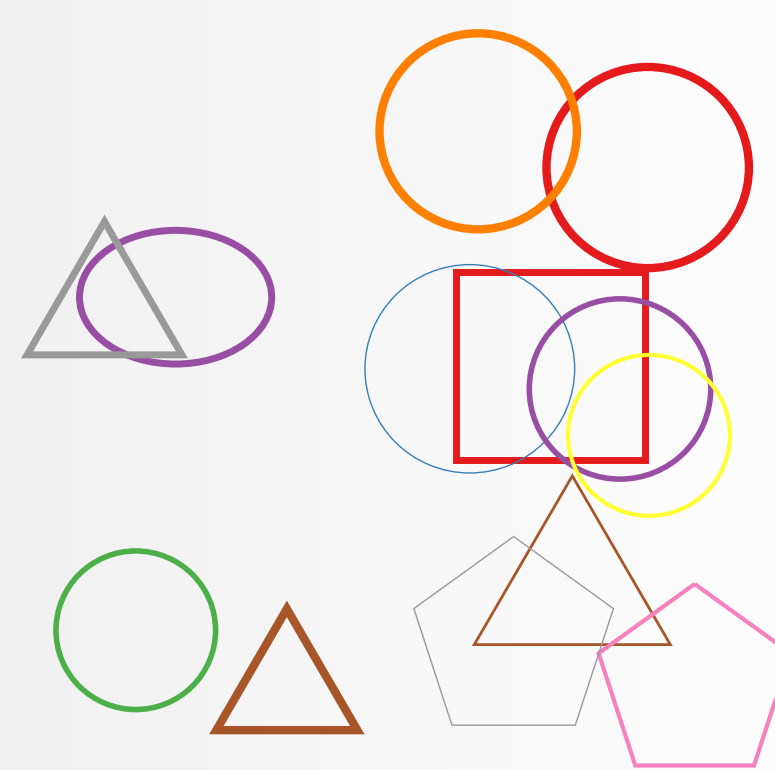[{"shape": "circle", "thickness": 3, "radius": 0.65, "center": [0.836, 0.782]}, {"shape": "square", "thickness": 2.5, "radius": 0.61, "center": [0.71, 0.525]}, {"shape": "circle", "thickness": 0.5, "radius": 0.68, "center": [0.606, 0.521]}, {"shape": "circle", "thickness": 2, "radius": 0.51, "center": [0.175, 0.181]}, {"shape": "oval", "thickness": 2.5, "radius": 0.62, "center": [0.227, 0.614]}, {"shape": "circle", "thickness": 2, "radius": 0.59, "center": [0.8, 0.495]}, {"shape": "circle", "thickness": 3, "radius": 0.64, "center": [0.617, 0.829]}, {"shape": "circle", "thickness": 1.5, "radius": 0.52, "center": [0.837, 0.435]}, {"shape": "triangle", "thickness": 1, "radius": 0.73, "center": [0.738, 0.236]}, {"shape": "triangle", "thickness": 3, "radius": 0.53, "center": [0.37, 0.104]}, {"shape": "pentagon", "thickness": 1.5, "radius": 0.65, "center": [0.896, 0.111]}, {"shape": "triangle", "thickness": 2.5, "radius": 0.58, "center": [0.135, 0.597]}, {"shape": "pentagon", "thickness": 0.5, "radius": 0.68, "center": [0.663, 0.168]}]